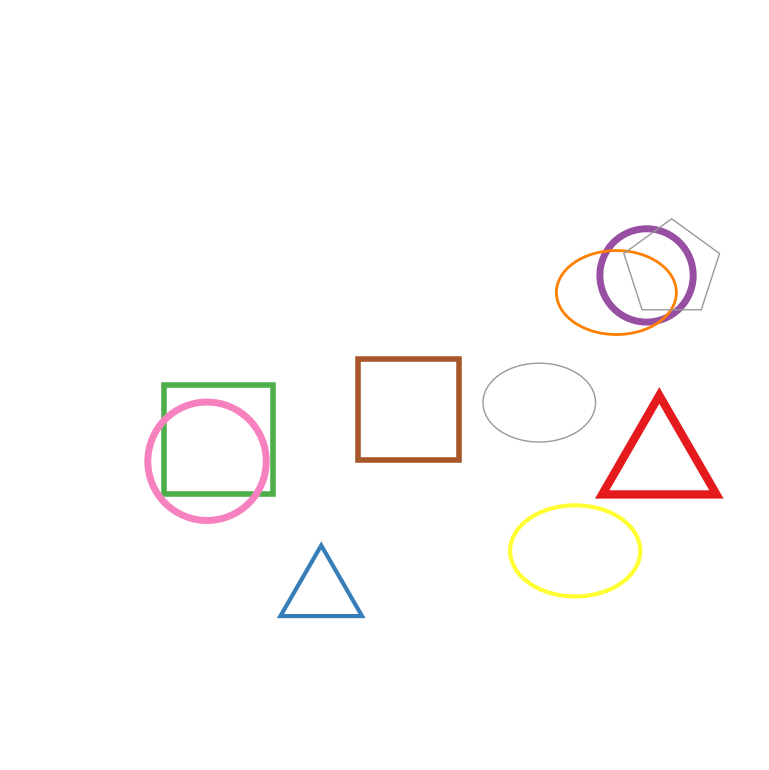[{"shape": "triangle", "thickness": 3, "radius": 0.43, "center": [0.856, 0.401]}, {"shape": "triangle", "thickness": 1.5, "radius": 0.31, "center": [0.417, 0.23]}, {"shape": "square", "thickness": 2, "radius": 0.35, "center": [0.284, 0.43]}, {"shape": "circle", "thickness": 2.5, "radius": 0.3, "center": [0.84, 0.642]}, {"shape": "oval", "thickness": 1, "radius": 0.39, "center": [0.801, 0.62]}, {"shape": "oval", "thickness": 1.5, "radius": 0.42, "center": [0.747, 0.285]}, {"shape": "square", "thickness": 2, "radius": 0.33, "center": [0.531, 0.468]}, {"shape": "circle", "thickness": 2.5, "radius": 0.38, "center": [0.269, 0.401]}, {"shape": "oval", "thickness": 0.5, "radius": 0.37, "center": [0.7, 0.477]}, {"shape": "pentagon", "thickness": 0.5, "radius": 0.33, "center": [0.872, 0.651]}]